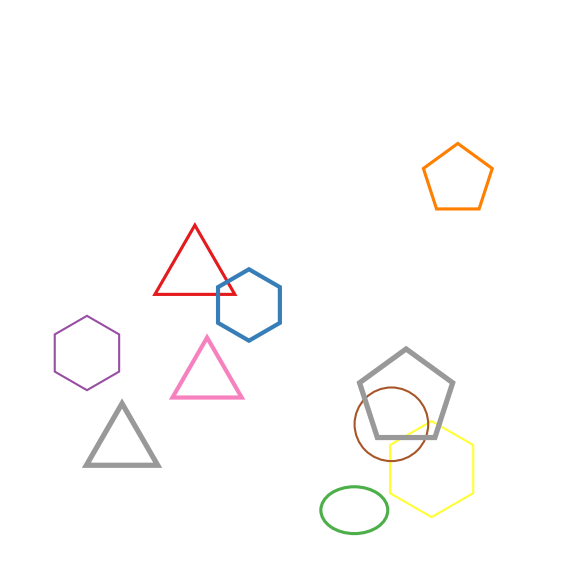[{"shape": "triangle", "thickness": 1.5, "radius": 0.4, "center": [0.337, 0.529]}, {"shape": "hexagon", "thickness": 2, "radius": 0.31, "center": [0.431, 0.471]}, {"shape": "oval", "thickness": 1.5, "radius": 0.29, "center": [0.614, 0.116]}, {"shape": "hexagon", "thickness": 1, "radius": 0.32, "center": [0.151, 0.388]}, {"shape": "pentagon", "thickness": 1.5, "radius": 0.31, "center": [0.793, 0.688]}, {"shape": "hexagon", "thickness": 1, "radius": 0.42, "center": [0.747, 0.187]}, {"shape": "circle", "thickness": 1, "radius": 0.32, "center": [0.678, 0.264]}, {"shape": "triangle", "thickness": 2, "radius": 0.35, "center": [0.359, 0.345]}, {"shape": "triangle", "thickness": 2.5, "radius": 0.36, "center": [0.211, 0.229]}, {"shape": "pentagon", "thickness": 2.5, "radius": 0.42, "center": [0.703, 0.31]}]